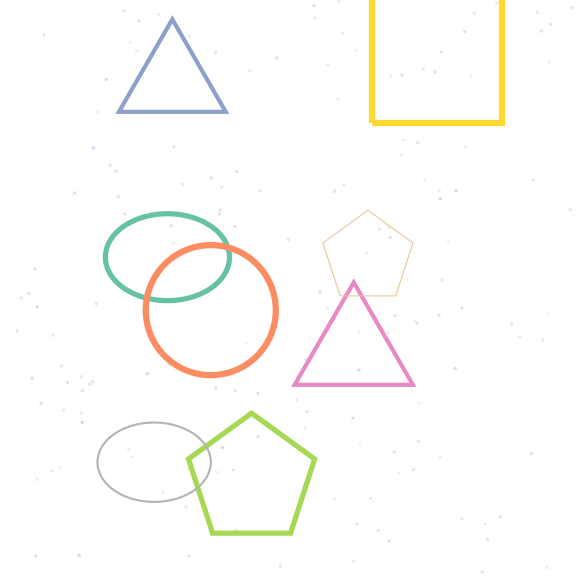[{"shape": "oval", "thickness": 2.5, "radius": 0.54, "center": [0.29, 0.554]}, {"shape": "circle", "thickness": 3, "radius": 0.56, "center": [0.365, 0.462]}, {"shape": "triangle", "thickness": 2, "radius": 0.53, "center": [0.298, 0.859]}, {"shape": "triangle", "thickness": 2, "radius": 0.59, "center": [0.613, 0.392]}, {"shape": "pentagon", "thickness": 2.5, "radius": 0.57, "center": [0.436, 0.169]}, {"shape": "square", "thickness": 3, "radius": 0.56, "center": [0.757, 0.9]}, {"shape": "pentagon", "thickness": 0.5, "radius": 0.41, "center": [0.637, 0.553]}, {"shape": "oval", "thickness": 1, "radius": 0.49, "center": [0.267, 0.199]}]